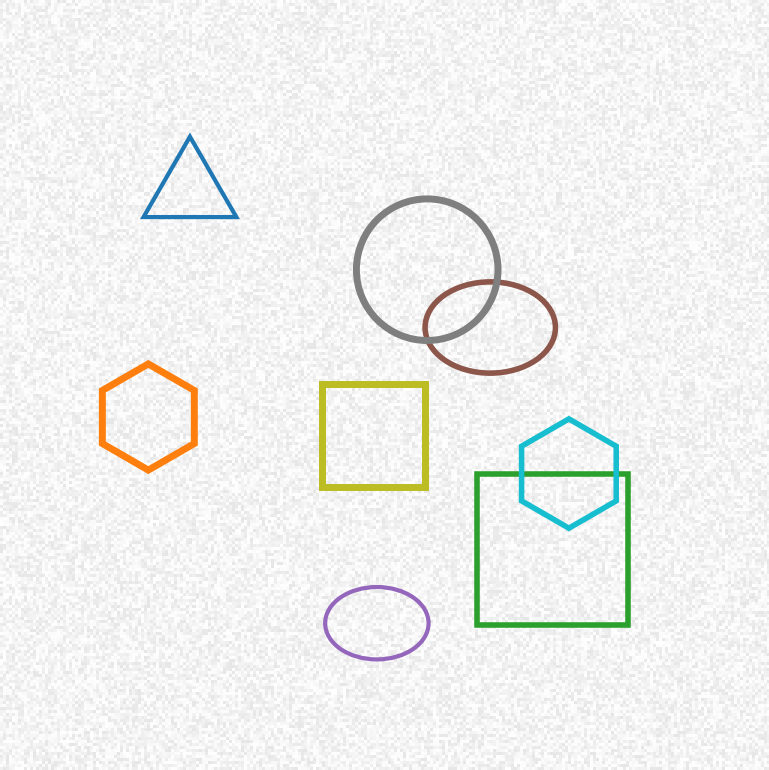[{"shape": "triangle", "thickness": 1.5, "radius": 0.35, "center": [0.247, 0.753]}, {"shape": "hexagon", "thickness": 2.5, "radius": 0.34, "center": [0.193, 0.458]}, {"shape": "square", "thickness": 2, "radius": 0.49, "center": [0.718, 0.286]}, {"shape": "oval", "thickness": 1.5, "radius": 0.34, "center": [0.489, 0.191]}, {"shape": "oval", "thickness": 2, "radius": 0.42, "center": [0.637, 0.575]}, {"shape": "circle", "thickness": 2.5, "radius": 0.46, "center": [0.555, 0.65]}, {"shape": "square", "thickness": 2.5, "radius": 0.34, "center": [0.485, 0.435]}, {"shape": "hexagon", "thickness": 2, "radius": 0.35, "center": [0.739, 0.385]}]